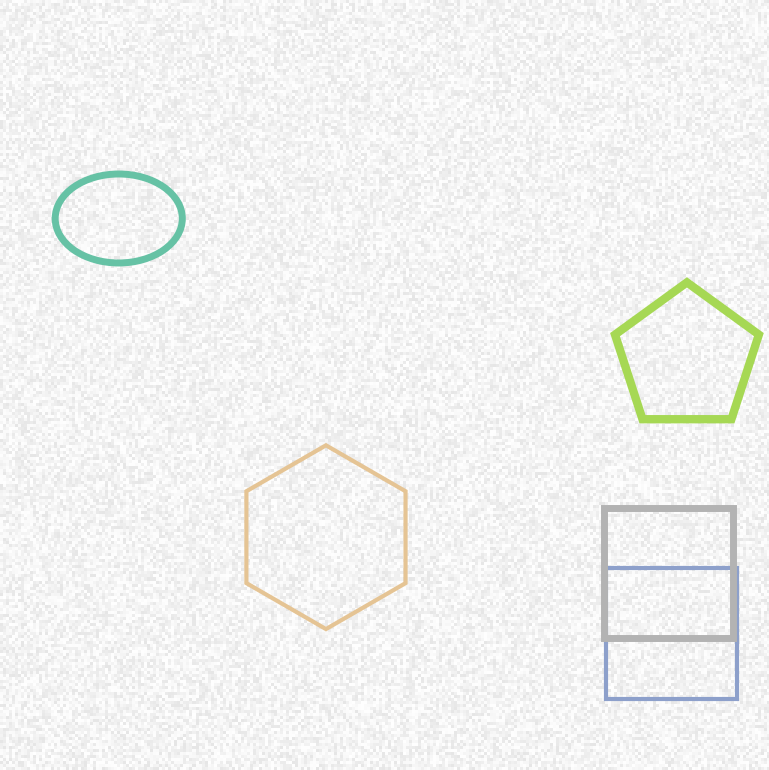[{"shape": "oval", "thickness": 2.5, "radius": 0.41, "center": [0.154, 0.716]}, {"shape": "square", "thickness": 1.5, "radius": 0.43, "center": [0.873, 0.177]}, {"shape": "pentagon", "thickness": 3, "radius": 0.49, "center": [0.892, 0.535]}, {"shape": "hexagon", "thickness": 1.5, "radius": 0.6, "center": [0.423, 0.302]}, {"shape": "square", "thickness": 2.5, "radius": 0.42, "center": [0.868, 0.256]}]